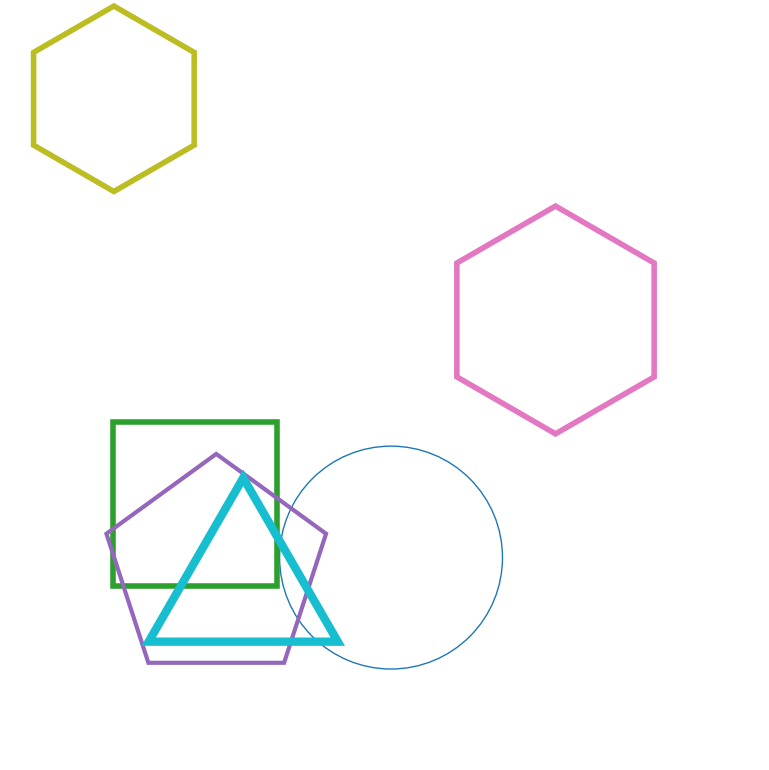[{"shape": "circle", "thickness": 0.5, "radius": 0.72, "center": [0.508, 0.276]}, {"shape": "square", "thickness": 2, "radius": 0.53, "center": [0.253, 0.345]}, {"shape": "pentagon", "thickness": 1.5, "radius": 0.75, "center": [0.281, 0.261]}, {"shape": "hexagon", "thickness": 2, "radius": 0.74, "center": [0.721, 0.584]}, {"shape": "hexagon", "thickness": 2, "radius": 0.6, "center": [0.148, 0.872]}, {"shape": "triangle", "thickness": 3, "radius": 0.71, "center": [0.316, 0.238]}]